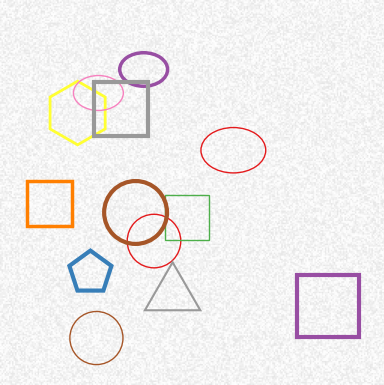[{"shape": "oval", "thickness": 1, "radius": 0.42, "center": [0.606, 0.61]}, {"shape": "circle", "thickness": 1, "radius": 0.35, "center": [0.4, 0.374]}, {"shape": "pentagon", "thickness": 3, "radius": 0.29, "center": [0.235, 0.292]}, {"shape": "square", "thickness": 1, "radius": 0.29, "center": [0.486, 0.435]}, {"shape": "square", "thickness": 3, "radius": 0.4, "center": [0.852, 0.206]}, {"shape": "oval", "thickness": 2.5, "radius": 0.31, "center": [0.373, 0.82]}, {"shape": "square", "thickness": 2.5, "radius": 0.29, "center": [0.129, 0.471]}, {"shape": "hexagon", "thickness": 2, "radius": 0.41, "center": [0.202, 0.706]}, {"shape": "circle", "thickness": 1, "radius": 0.34, "center": [0.25, 0.122]}, {"shape": "circle", "thickness": 3, "radius": 0.41, "center": [0.352, 0.448]}, {"shape": "oval", "thickness": 1, "radius": 0.32, "center": [0.256, 0.758]}, {"shape": "square", "thickness": 3, "radius": 0.35, "center": [0.314, 0.718]}, {"shape": "triangle", "thickness": 1.5, "radius": 0.42, "center": [0.448, 0.236]}]